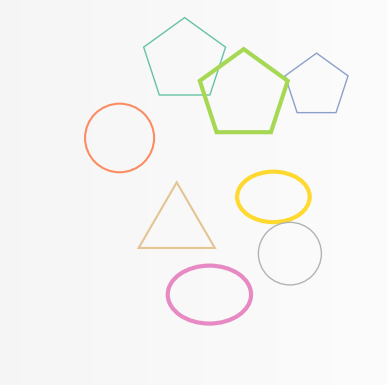[{"shape": "pentagon", "thickness": 1, "radius": 0.56, "center": [0.476, 0.843]}, {"shape": "circle", "thickness": 1.5, "radius": 0.45, "center": [0.309, 0.642]}, {"shape": "pentagon", "thickness": 1, "radius": 0.43, "center": [0.817, 0.777]}, {"shape": "oval", "thickness": 3, "radius": 0.54, "center": [0.54, 0.235]}, {"shape": "pentagon", "thickness": 3, "radius": 0.6, "center": [0.629, 0.753]}, {"shape": "oval", "thickness": 3, "radius": 0.47, "center": [0.706, 0.489]}, {"shape": "triangle", "thickness": 1.5, "radius": 0.57, "center": [0.456, 0.413]}, {"shape": "circle", "thickness": 1, "radius": 0.41, "center": [0.748, 0.341]}]